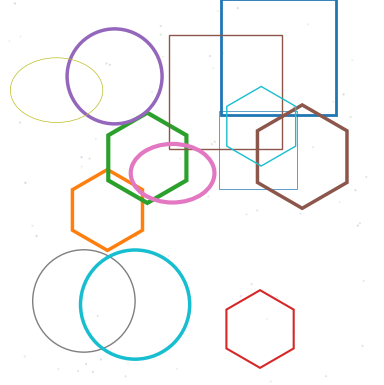[{"shape": "square", "thickness": 0.5, "radius": 0.5, "center": [0.67, 0.611]}, {"shape": "square", "thickness": 2, "radius": 0.75, "center": [0.723, 0.852]}, {"shape": "hexagon", "thickness": 2.5, "radius": 0.53, "center": [0.279, 0.455]}, {"shape": "hexagon", "thickness": 3, "radius": 0.59, "center": [0.383, 0.59]}, {"shape": "hexagon", "thickness": 1.5, "radius": 0.5, "center": [0.675, 0.145]}, {"shape": "circle", "thickness": 2.5, "radius": 0.62, "center": [0.298, 0.802]}, {"shape": "hexagon", "thickness": 2.5, "radius": 0.67, "center": [0.785, 0.593]}, {"shape": "square", "thickness": 1, "radius": 0.74, "center": [0.586, 0.761]}, {"shape": "oval", "thickness": 3, "radius": 0.54, "center": [0.448, 0.55]}, {"shape": "circle", "thickness": 1, "radius": 0.66, "center": [0.218, 0.218]}, {"shape": "oval", "thickness": 0.5, "radius": 0.6, "center": [0.147, 0.766]}, {"shape": "circle", "thickness": 2.5, "radius": 0.71, "center": [0.351, 0.209]}, {"shape": "hexagon", "thickness": 1, "radius": 0.52, "center": [0.679, 0.672]}]